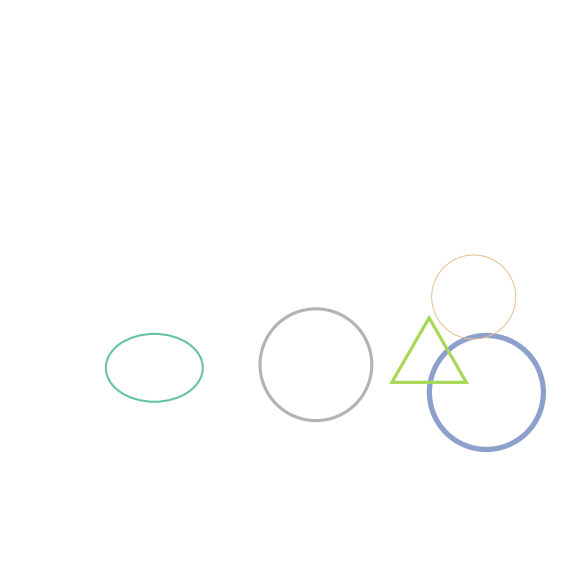[{"shape": "oval", "thickness": 1, "radius": 0.42, "center": [0.267, 0.362]}, {"shape": "circle", "thickness": 2.5, "radius": 0.49, "center": [0.842, 0.32]}, {"shape": "triangle", "thickness": 1.5, "radius": 0.37, "center": [0.743, 0.374]}, {"shape": "circle", "thickness": 0.5, "radius": 0.36, "center": [0.82, 0.485]}, {"shape": "circle", "thickness": 1.5, "radius": 0.48, "center": [0.547, 0.368]}]